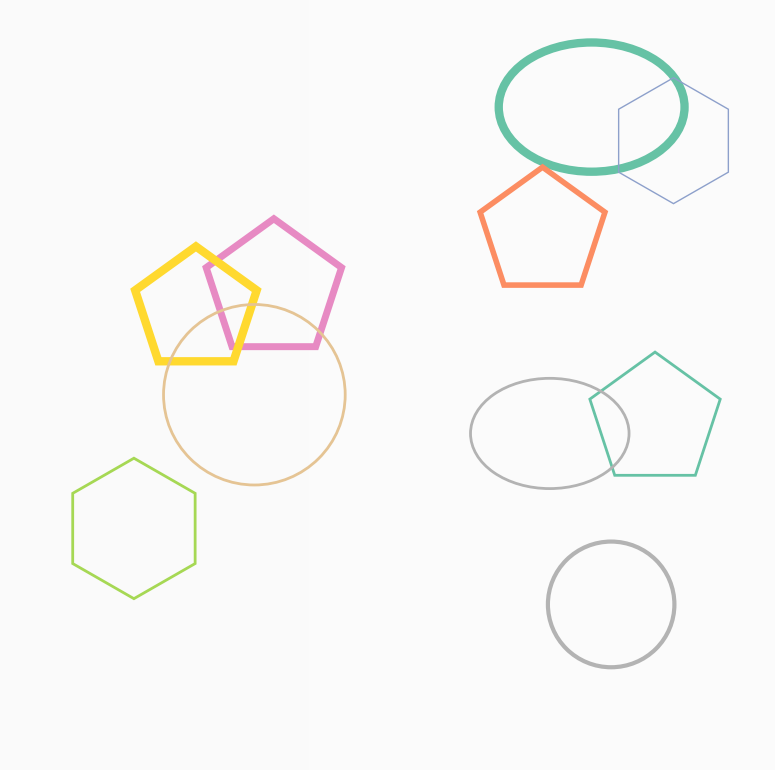[{"shape": "oval", "thickness": 3, "radius": 0.6, "center": [0.763, 0.861]}, {"shape": "pentagon", "thickness": 1, "radius": 0.44, "center": [0.845, 0.454]}, {"shape": "pentagon", "thickness": 2, "radius": 0.42, "center": [0.7, 0.698]}, {"shape": "hexagon", "thickness": 0.5, "radius": 0.41, "center": [0.869, 0.817]}, {"shape": "pentagon", "thickness": 2.5, "radius": 0.46, "center": [0.353, 0.624]}, {"shape": "hexagon", "thickness": 1, "radius": 0.46, "center": [0.173, 0.314]}, {"shape": "pentagon", "thickness": 3, "radius": 0.41, "center": [0.253, 0.598]}, {"shape": "circle", "thickness": 1, "radius": 0.59, "center": [0.328, 0.487]}, {"shape": "oval", "thickness": 1, "radius": 0.51, "center": [0.709, 0.437]}, {"shape": "circle", "thickness": 1.5, "radius": 0.41, "center": [0.789, 0.215]}]